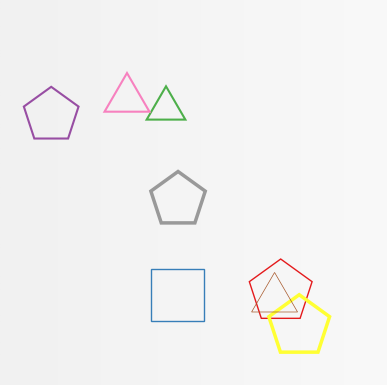[{"shape": "pentagon", "thickness": 1, "radius": 0.43, "center": [0.724, 0.242]}, {"shape": "square", "thickness": 1, "radius": 0.34, "center": [0.458, 0.234]}, {"shape": "triangle", "thickness": 1.5, "radius": 0.29, "center": [0.428, 0.718]}, {"shape": "pentagon", "thickness": 1.5, "radius": 0.37, "center": [0.132, 0.7]}, {"shape": "pentagon", "thickness": 2.5, "radius": 0.41, "center": [0.772, 0.152]}, {"shape": "triangle", "thickness": 0.5, "radius": 0.34, "center": [0.709, 0.224]}, {"shape": "triangle", "thickness": 1.5, "radius": 0.33, "center": [0.328, 0.743]}, {"shape": "pentagon", "thickness": 2.5, "radius": 0.37, "center": [0.46, 0.481]}]